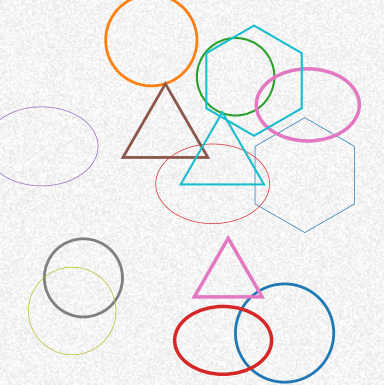[{"shape": "circle", "thickness": 2, "radius": 0.64, "center": [0.739, 0.135]}, {"shape": "hexagon", "thickness": 0.5, "radius": 0.75, "center": [0.792, 0.545]}, {"shape": "circle", "thickness": 2, "radius": 0.59, "center": [0.393, 0.895]}, {"shape": "circle", "thickness": 1.5, "radius": 0.5, "center": [0.612, 0.801]}, {"shape": "oval", "thickness": 2.5, "radius": 0.63, "center": [0.58, 0.116]}, {"shape": "oval", "thickness": 0.5, "radius": 0.74, "center": [0.552, 0.523]}, {"shape": "oval", "thickness": 0.5, "radius": 0.73, "center": [0.108, 0.62]}, {"shape": "triangle", "thickness": 2, "radius": 0.64, "center": [0.43, 0.655]}, {"shape": "oval", "thickness": 2.5, "radius": 0.67, "center": [0.799, 0.728]}, {"shape": "triangle", "thickness": 2.5, "radius": 0.51, "center": [0.593, 0.28]}, {"shape": "circle", "thickness": 2, "radius": 0.51, "center": [0.217, 0.278]}, {"shape": "circle", "thickness": 0.5, "radius": 0.57, "center": [0.188, 0.192]}, {"shape": "triangle", "thickness": 1.5, "radius": 0.62, "center": [0.577, 0.583]}, {"shape": "hexagon", "thickness": 1.5, "radius": 0.72, "center": [0.66, 0.79]}]